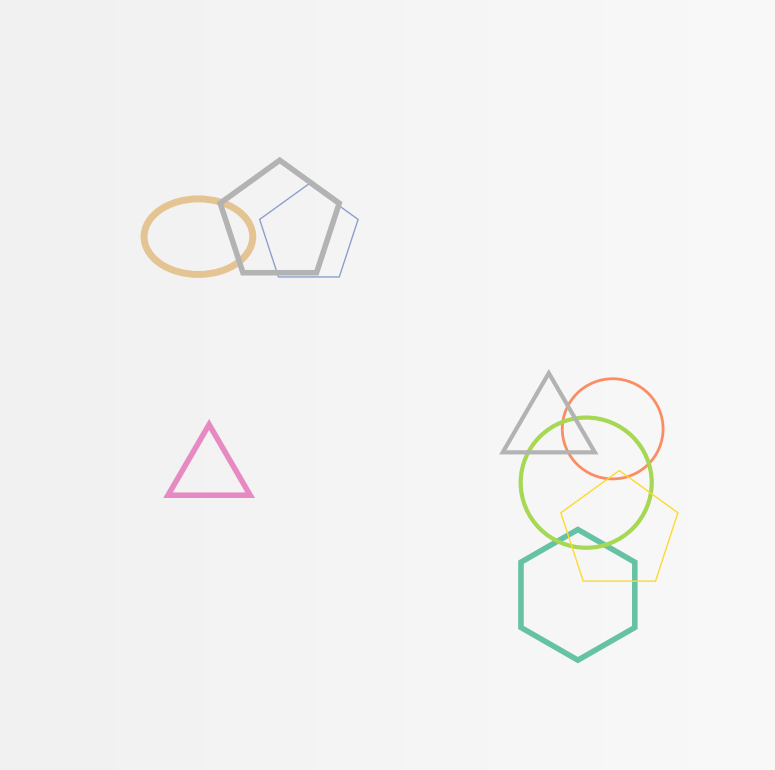[{"shape": "hexagon", "thickness": 2, "radius": 0.42, "center": [0.746, 0.227]}, {"shape": "circle", "thickness": 1, "radius": 0.33, "center": [0.791, 0.443]}, {"shape": "pentagon", "thickness": 0.5, "radius": 0.33, "center": [0.399, 0.694]}, {"shape": "triangle", "thickness": 2, "radius": 0.31, "center": [0.27, 0.387]}, {"shape": "circle", "thickness": 1.5, "radius": 0.42, "center": [0.756, 0.373]}, {"shape": "pentagon", "thickness": 0.5, "radius": 0.4, "center": [0.799, 0.31]}, {"shape": "oval", "thickness": 2.5, "radius": 0.35, "center": [0.256, 0.693]}, {"shape": "triangle", "thickness": 1.5, "radius": 0.34, "center": [0.708, 0.447]}, {"shape": "pentagon", "thickness": 2, "radius": 0.4, "center": [0.361, 0.711]}]